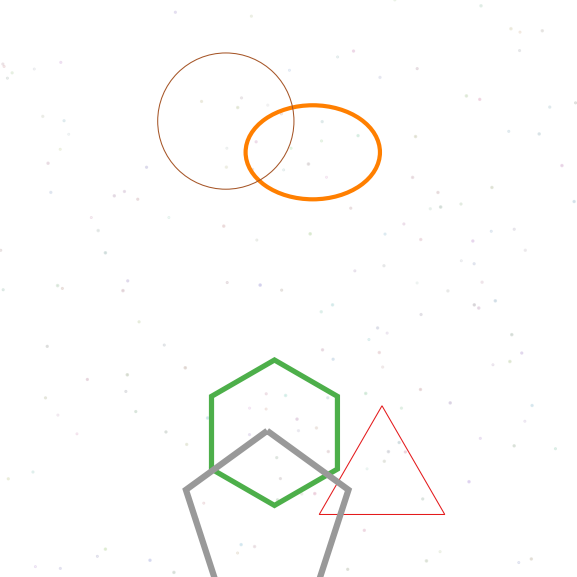[{"shape": "triangle", "thickness": 0.5, "radius": 0.63, "center": [0.661, 0.171]}, {"shape": "hexagon", "thickness": 2.5, "radius": 0.63, "center": [0.475, 0.25]}, {"shape": "oval", "thickness": 2, "radius": 0.58, "center": [0.542, 0.735]}, {"shape": "circle", "thickness": 0.5, "radius": 0.59, "center": [0.391, 0.789]}, {"shape": "pentagon", "thickness": 3, "radius": 0.74, "center": [0.463, 0.105]}]